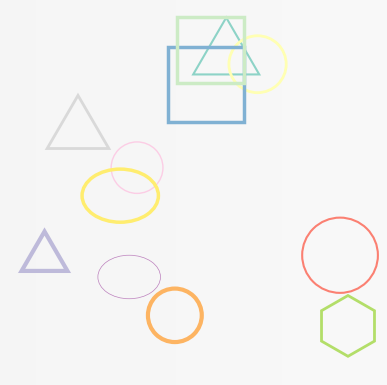[{"shape": "triangle", "thickness": 1.5, "radius": 0.49, "center": [0.584, 0.856]}, {"shape": "circle", "thickness": 2, "radius": 0.37, "center": [0.665, 0.833]}, {"shape": "triangle", "thickness": 3, "radius": 0.34, "center": [0.115, 0.33]}, {"shape": "circle", "thickness": 1.5, "radius": 0.49, "center": [0.878, 0.337]}, {"shape": "square", "thickness": 2.5, "radius": 0.49, "center": [0.531, 0.781]}, {"shape": "circle", "thickness": 3, "radius": 0.35, "center": [0.451, 0.181]}, {"shape": "hexagon", "thickness": 2, "radius": 0.39, "center": [0.898, 0.153]}, {"shape": "circle", "thickness": 1, "radius": 0.33, "center": [0.354, 0.565]}, {"shape": "triangle", "thickness": 2, "radius": 0.46, "center": [0.201, 0.66]}, {"shape": "oval", "thickness": 0.5, "radius": 0.4, "center": [0.333, 0.281]}, {"shape": "square", "thickness": 2.5, "radius": 0.43, "center": [0.543, 0.87]}, {"shape": "oval", "thickness": 2.5, "radius": 0.49, "center": [0.31, 0.492]}]